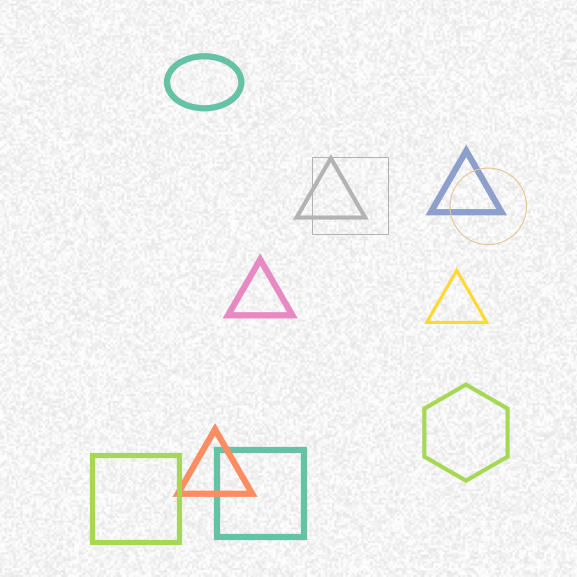[{"shape": "square", "thickness": 3, "radius": 0.38, "center": [0.451, 0.144]}, {"shape": "oval", "thickness": 3, "radius": 0.32, "center": [0.354, 0.857]}, {"shape": "triangle", "thickness": 3, "radius": 0.37, "center": [0.372, 0.181]}, {"shape": "triangle", "thickness": 3, "radius": 0.35, "center": [0.807, 0.667]}, {"shape": "triangle", "thickness": 3, "radius": 0.32, "center": [0.451, 0.485]}, {"shape": "square", "thickness": 2.5, "radius": 0.38, "center": [0.234, 0.137]}, {"shape": "hexagon", "thickness": 2, "radius": 0.42, "center": [0.807, 0.25]}, {"shape": "triangle", "thickness": 1.5, "radius": 0.3, "center": [0.791, 0.471]}, {"shape": "circle", "thickness": 0.5, "radius": 0.33, "center": [0.845, 0.642]}, {"shape": "triangle", "thickness": 2, "radius": 0.34, "center": [0.573, 0.657]}, {"shape": "square", "thickness": 0.5, "radius": 0.33, "center": [0.605, 0.661]}]